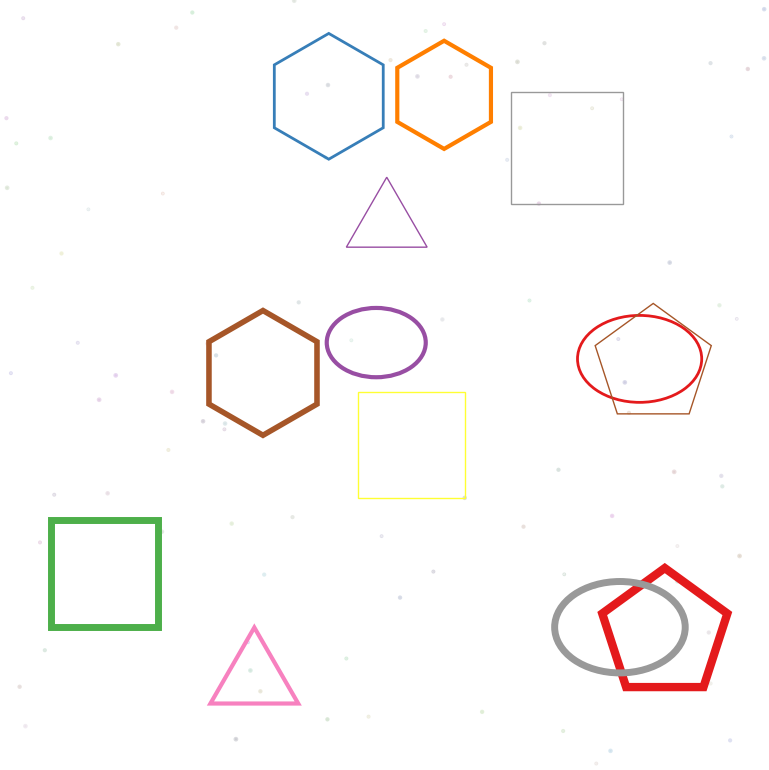[{"shape": "pentagon", "thickness": 3, "radius": 0.43, "center": [0.863, 0.177]}, {"shape": "oval", "thickness": 1, "radius": 0.4, "center": [0.831, 0.534]}, {"shape": "hexagon", "thickness": 1, "radius": 0.41, "center": [0.427, 0.875]}, {"shape": "square", "thickness": 2.5, "radius": 0.35, "center": [0.136, 0.255]}, {"shape": "oval", "thickness": 1.5, "radius": 0.32, "center": [0.489, 0.555]}, {"shape": "triangle", "thickness": 0.5, "radius": 0.3, "center": [0.502, 0.709]}, {"shape": "hexagon", "thickness": 1.5, "radius": 0.35, "center": [0.577, 0.877]}, {"shape": "square", "thickness": 0.5, "radius": 0.35, "center": [0.535, 0.422]}, {"shape": "hexagon", "thickness": 2, "radius": 0.4, "center": [0.342, 0.516]}, {"shape": "pentagon", "thickness": 0.5, "radius": 0.4, "center": [0.848, 0.527]}, {"shape": "triangle", "thickness": 1.5, "radius": 0.33, "center": [0.33, 0.119]}, {"shape": "oval", "thickness": 2.5, "radius": 0.42, "center": [0.805, 0.185]}, {"shape": "square", "thickness": 0.5, "radius": 0.37, "center": [0.736, 0.808]}]